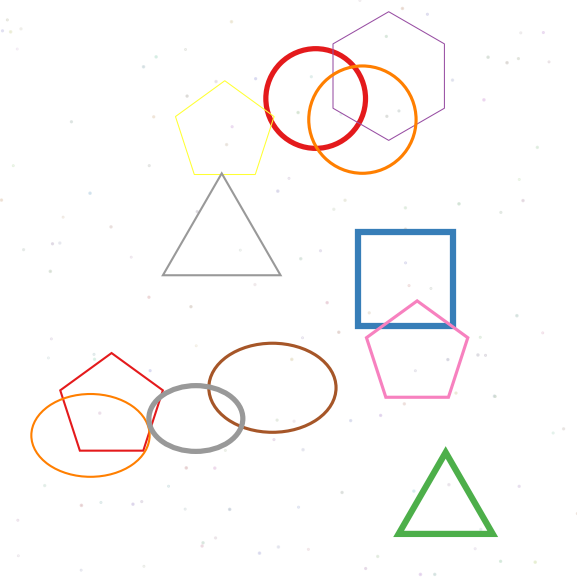[{"shape": "pentagon", "thickness": 1, "radius": 0.47, "center": [0.193, 0.294]}, {"shape": "circle", "thickness": 2.5, "radius": 0.43, "center": [0.547, 0.829]}, {"shape": "square", "thickness": 3, "radius": 0.41, "center": [0.702, 0.516]}, {"shape": "triangle", "thickness": 3, "radius": 0.47, "center": [0.772, 0.122]}, {"shape": "hexagon", "thickness": 0.5, "radius": 0.56, "center": [0.673, 0.867]}, {"shape": "circle", "thickness": 1.5, "radius": 0.46, "center": [0.628, 0.792]}, {"shape": "oval", "thickness": 1, "radius": 0.51, "center": [0.157, 0.245]}, {"shape": "pentagon", "thickness": 0.5, "radius": 0.45, "center": [0.389, 0.77]}, {"shape": "oval", "thickness": 1.5, "radius": 0.55, "center": [0.472, 0.328]}, {"shape": "pentagon", "thickness": 1.5, "radius": 0.46, "center": [0.722, 0.386]}, {"shape": "oval", "thickness": 2.5, "radius": 0.41, "center": [0.339, 0.274]}, {"shape": "triangle", "thickness": 1, "radius": 0.59, "center": [0.384, 0.581]}]